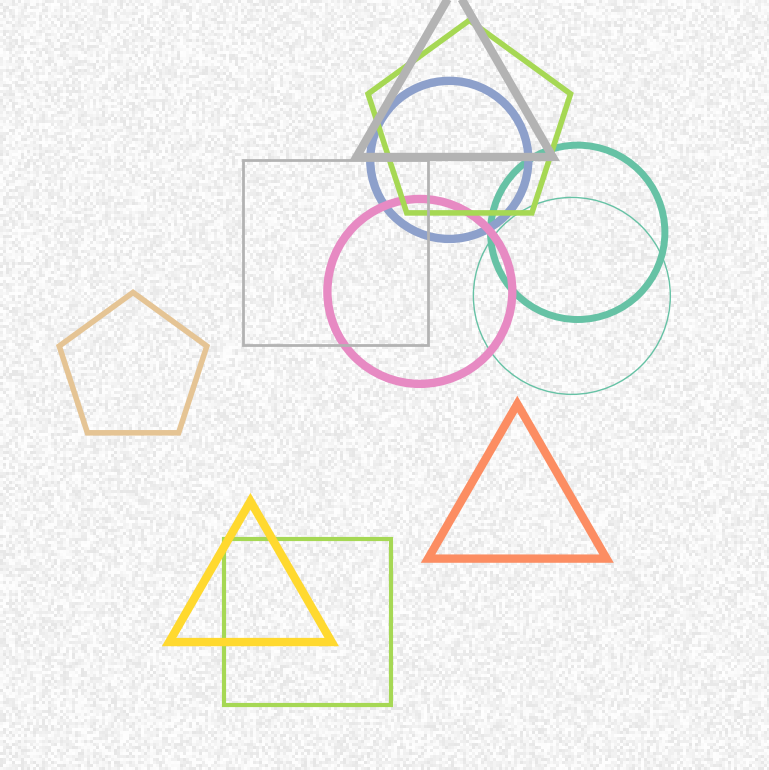[{"shape": "circle", "thickness": 2.5, "radius": 0.57, "center": [0.75, 0.698]}, {"shape": "circle", "thickness": 0.5, "radius": 0.64, "center": [0.743, 0.616]}, {"shape": "triangle", "thickness": 3, "radius": 0.67, "center": [0.672, 0.341]}, {"shape": "circle", "thickness": 3, "radius": 0.51, "center": [0.584, 0.792]}, {"shape": "circle", "thickness": 3, "radius": 0.6, "center": [0.545, 0.622]}, {"shape": "square", "thickness": 1.5, "radius": 0.54, "center": [0.399, 0.192]}, {"shape": "pentagon", "thickness": 2, "radius": 0.69, "center": [0.609, 0.835]}, {"shape": "triangle", "thickness": 3, "radius": 0.61, "center": [0.325, 0.227]}, {"shape": "pentagon", "thickness": 2, "radius": 0.5, "center": [0.173, 0.519]}, {"shape": "square", "thickness": 1, "radius": 0.6, "center": [0.436, 0.672]}, {"shape": "triangle", "thickness": 3, "radius": 0.74, "center": [0.59, 0.87]}]